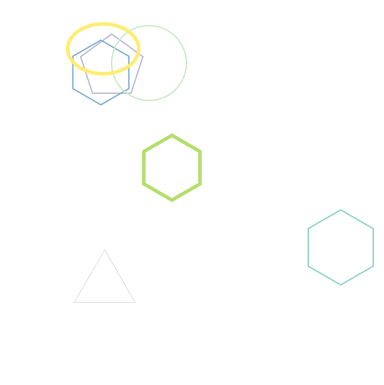[{"shape": "hexagon", "thickness": 1, "radius": 0.49, "center": [0.885, 0.357]}, {"shape": "pentagon", "thickness": 1, "radius": 0.42, "center": [0.29, 0.827]}, {"shape": "hexagon", "thickness": 1, "radius": 0.42, "center": [0.262, 0.812]}, {"shape": "hexagon", "thickness": 2.5, "radius": 0.42, "center": [0.447, 0.564]}, {"shape": "triangle", "thickness": 0.5, "radius": 0.46, "center": [0.272, 0.26]}, {"shape": "circle", "thickness": 1, "radius": 0.49, "center": [0.387, 0.836]}, {"shape": "oval", "thickness": 2.5, "radius": 0.46, "center": [0.268, 0.873]}]